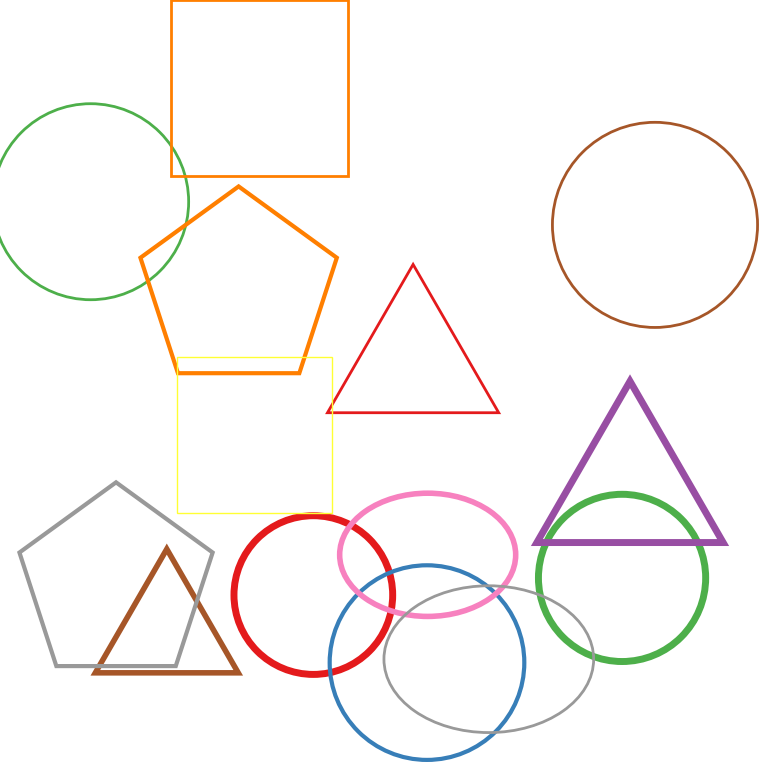[{"shape": "triangle", "thickness": 1, "radius": 0.64, "center": [0.536, 0.528]}, {"shape": "circle", "thickness": 2.5, "radius": 0.52, "center": [0.407, 0.227]}, {"shape": "circle", "thickness": 1.5, "radius": 0.63, "center": [0.555, 0.139]}, {"shape": "circle", "thickness": 1, "radius": 0.64, "center": [0.118, 0.738]}, {"shape": "circle", "thickness": 2.5, "radius": 0.54, "center": [0.808, 0.249]}, {"shape": "triangle", "thickness": 2.5, "radius": 0.7, "center": [0.818, 0.365]}, {"shape": "pentagon", "thickness": 1.5, "radius": 0.67, "center": [0.31, 0.624]}, {"shape": "square", "thickness": 1, "radius": 0.57, "center": [0.337, 0.886]}, {"shape": "square", "thickness": 0.5, "radius": 0.5, "center": [0.33, 0.435]}, {"shape": "triangle", "thickness": 2, "radius": 0.54, "center": [0.217, 0.18]}, {"shape": "circle", "thickness": 1, "radius": 0.67, "center": [0.851, 0.708]}, {"shape": "oval", "thickness": 2, "radius": 0.57, "center": [0.555, 0.279]}, {"shape": "pentagon", "thickness": 1.5, "radius": 0.66, "center": [0.151, 0.242]}, {"shape": "oval", "thickness": 1, "radius": 0.68, "center": [0.635, 0.144]}]